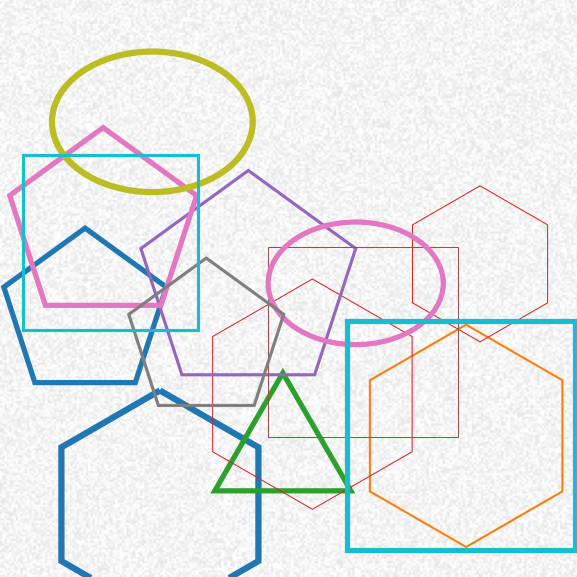[{"shape": "pentagon", "thickness": 2.5, "radius": 0.74, "center": [0.147, 0.456]}, {"shape": "hexagon", "thickness": 3, "radius": 0.98, "center": [0.277, 0.126]}, {"shape": "hexagon", "thickness": 1, "radius": 0.96, "center": [0.807, 0.244]}, {"shape": "triangle", "thickness": 2.5, "radius": 0.68, "center": [0.49, 0.217]}, {"shape": "hexagon", "thickness": 0.5, "radius": 0.68, "center": [0.831, 0.542]}, {"shape": "hexagon", "thickness": 0.5, "radius": 1.0, "center": [0.541, 0.317]}, {"shape": "pentagon", "thickness": 1.5, "radius": 0.98, "center": [0.43, 0.508]}, {"shape": "square", "thickness": 0.5, "radius": 0.82, "center": [0.628, 0.407]}, {"shape": "oval", "thickness": 2.5, "radius": 0.76, "center": [0.616, 0.509]}, {"shape": "pentagon", "thickness": 2.5, "radius": 0.85, "center": [0.179, 0.608]}, {"shape": "pentagon", "thickness": 1.5, "radius": 0.71, "center": [0.357, 0.411]}, {"shape": "oval", "thickness": 3, "radius": 0.87, "center": [0.264, 0.788]}, {"shape": "square", "thickness": 2.5, "radius": 0.99, "center": [0.798, 0.245]}, {"shape": "square", "thickness": 1.5, "radius": 0.76, "center": [0.191, 0.579]}]